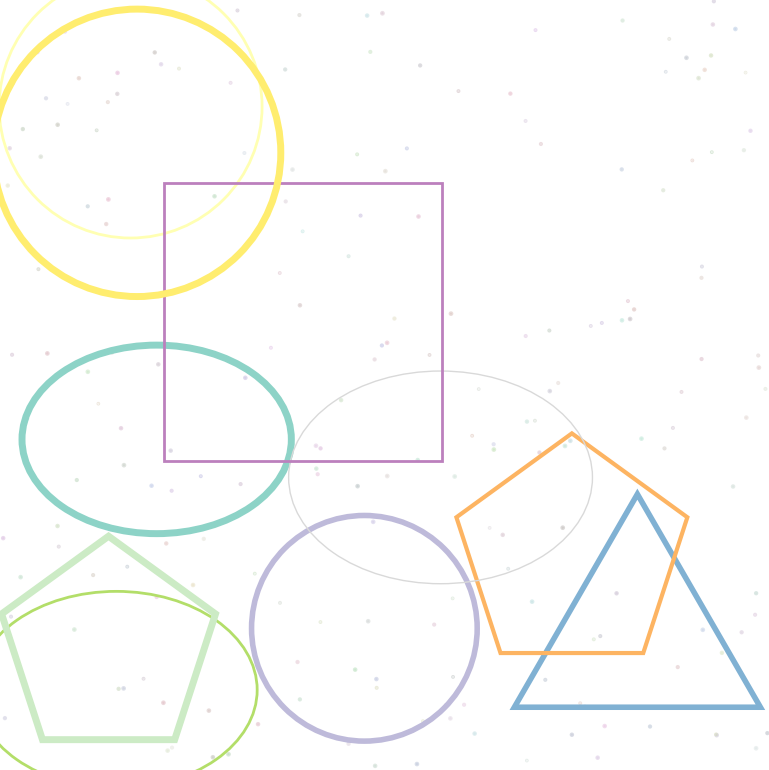[{"shape": "oval", "thickness": 2.5, "radius": 0.87, "center": [0.203, 0.429]}, {"shape": "circle", "thickness": 1, "radius": 0.85, "center": [0.17, 0.862]}, {"shape": "circle", "thickness": 2, "radius": 0.73, "center": [0.473, 0.184]}, {"shape": "triangle", "thickness": 2, "radius": 0.92, "center": [0.828, 0.174]}, {"shape": "pentagon", "thickness": 1.5, "radius": 0.79, "center": [0.743, 0.279]}, {"shape": "oval", "thickness": 1, "radius": 0.91, "center": [0.151, 0.104]}, {"shape": "oval", "thickness": 0.5, "radius": 0.99, "center": [0.572, 0.38]}, {"shape": "square", "thickness": 1, "radius": 0.9, "center": [0.394, 0.582]}, {"shape": "pentagon", "thickness": 2.5, "radius": 0.73, "center": [0.141, 0.158]}, {"shape": "circle", "thickness": 2.5, "radius": 0.93, "center": [0.178, 0.802]}]